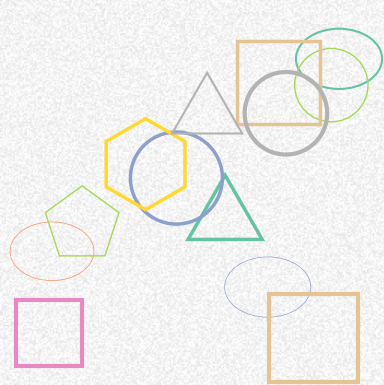[{"shape": "triangle", "thickness": 2.5, "radius": 0.56, "center": [0.585, 0.434]}, {"shape": "oval", "thickness": 1.5, "radius": 0.56, "center": [0.881, 0.847]}, {"shape": "oval", "thickness": 0.5, "radius": 0.54, "center": [0.135, 0.347]}, {"shape": "oval", "thickness": 0.5, "radius": 0.56, "center": [0.695, 0.254]}, {"shape": "circle", "thickness": 2.5, "radius": 0.6, "center": [0.458, 0.538]}, {"shape": "square", "thickness": 3, "radius": 0.43, "center": [0.127, 0.135]}, {"shape": "circle", "thickness": 1, "radius": 0.48, "center": [0.861, 0.779]}, {"shape": "pentagon", "thickness": 1, "radius": 0.5, "center": [0.213, 0.417]}, {"shape": "hexagon", "thickness": 2.5, "radius": 0.59, "center": [0.378, 0.574]}, {"shape": "square", "thickness": 3, "radius": 0.57, "center": [0.815, 0.121]}, {"shape": "square", "thickness": 2.5, "radius": 0.53, "center": [0.723, 0.785]}, {"shape": "triangle", "thickness": 1.5, "radius": 0.53, "center": [0.538, 0.706]}, {"shape": "circle", "thickness": 3, "radius": 0.54, "center": [0.743, 0.706]}]